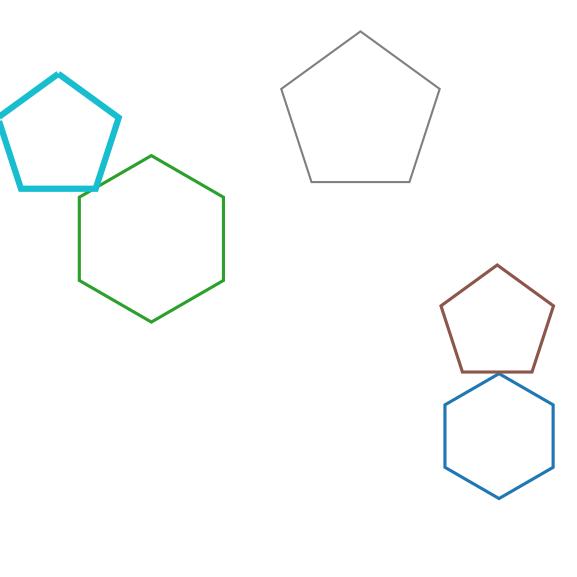[{"shape": "hexagon", "thickness": 1.5, "radius": 0.54, "center": [0.864, 0.244]}, {"shape": "hexagon", "thickness": 1.5, "radius": 0.72, "center": [0.262, 0.586]}, {"shape": "pentagon", "thickness": 1.5, "radius": 0.51, "center": [0.861, 0.438]}, {"shape": "pentagon", "thickness": 1, "radius": 0.72, "center": [0.624, 0.801]}, {"shape": "pentagon", "thickness": 3, "radius": 0.55, "center": [0.101, 0.761]}]